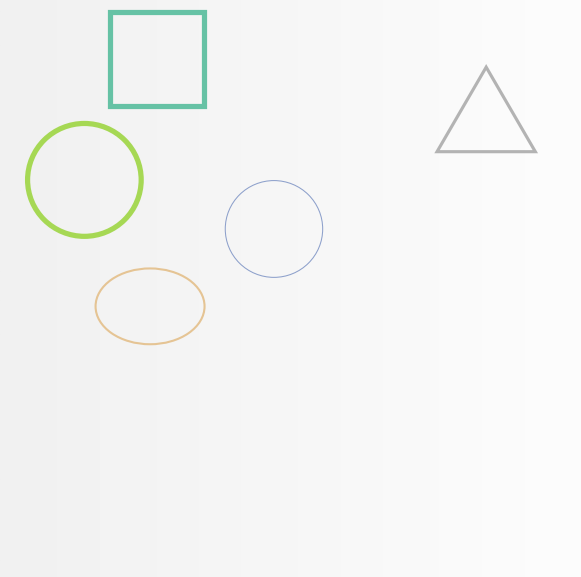[{"shape": "square", "thickness": 2.5, "radius": 0.4, "center": [0.27, 0.897]}, {"shape": "circle", "thickness": 0.5, "radius": 0.42, "center": [0.471, 0.603]}, {"shape": "circle", "thickness": 2.5, "radius": 0.49, "center": [0.145, 0.688]}, {"shape": "oval", "thickness": 1, "radius": 0.47, "center": [0.258, 0.469]}, {"shape": "triangle", "thickness": 1.5, "radius": 0.49, "center": [0.836, 0.785]}]